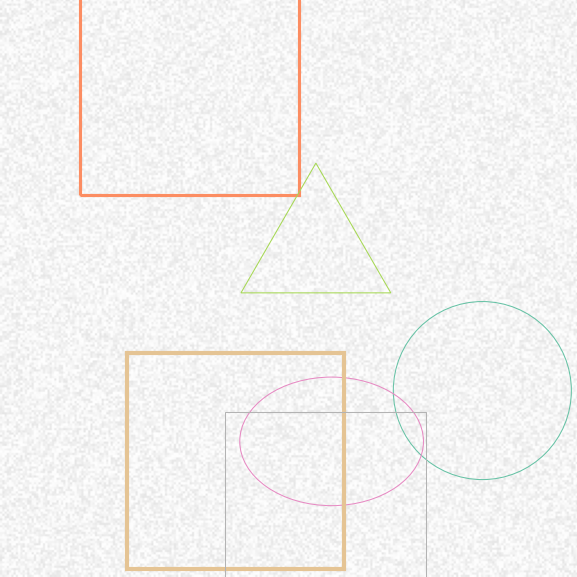[{"shape": "circle", "thickness": 0.5, "radius": 0.77, "center": [0.835, 0.323]}, {"shape": "square", "thickness": 1.5, "radius": 0.95, "center": [0.328, 0.851]}, {"shape": "oval", "thickness": 0.5, "radius": 0.8, "center": [0.574, 0.235]}, {"shape": "triangle", "thickness": 0.5, "radius": 0.75, "center": [0.547, 0.567]}, {"shape": "square", "thickness": 2, "radius": 0.94, "center": [0.408, 0.201]}, {"shape": "square", "thickness": 0.5, "radius": 0.87, "center": [0.564, 0.112]}]